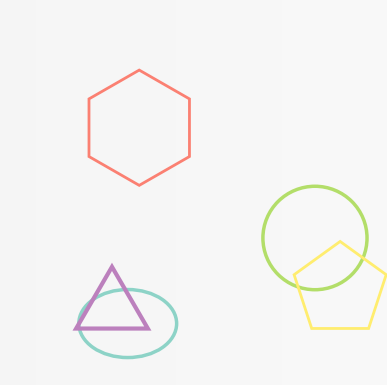[{"shape": "oval", "thickness": 2.5, "radius": 0.63, "center": [0.33, 0.16]}, {"shape": "hexagon", "thickness": 2, "radius": 0.75, "center": [0.359, 0.668]}, {"shape": "circle", "thickness": 2.5, "radius": 0.67, "center": [0.813, 0.382]}, {"shape": "triangle", "thickness": 3, "radius": 0.53, "center": [0.289, 0.2]}, {"shape": "pentagon", "thickness": 2, "radius": 0.62, "center": [0.878, 0.248]}]